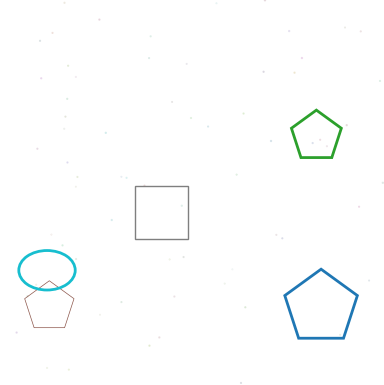[{"shape": "pentagon", "thickness": 2, "radius": 0.5, "center": [0.834, 0.202]}, {"shape": "pentagon", "thickness": 2, "radius": 0.34, "center": [0.822, 0.646]}, {"shape": "pentagon", "thickness": 0.5, "radius": 0.34, "center": [0.128, 0.203]}, {"shape": "square", "thickness": 1, "radius": 0.35, "center": [0.42, 0.448]}, {"shape": "oval", "thickness": 2, "radius": 0.37, "center": [0.122, 0.298]}]